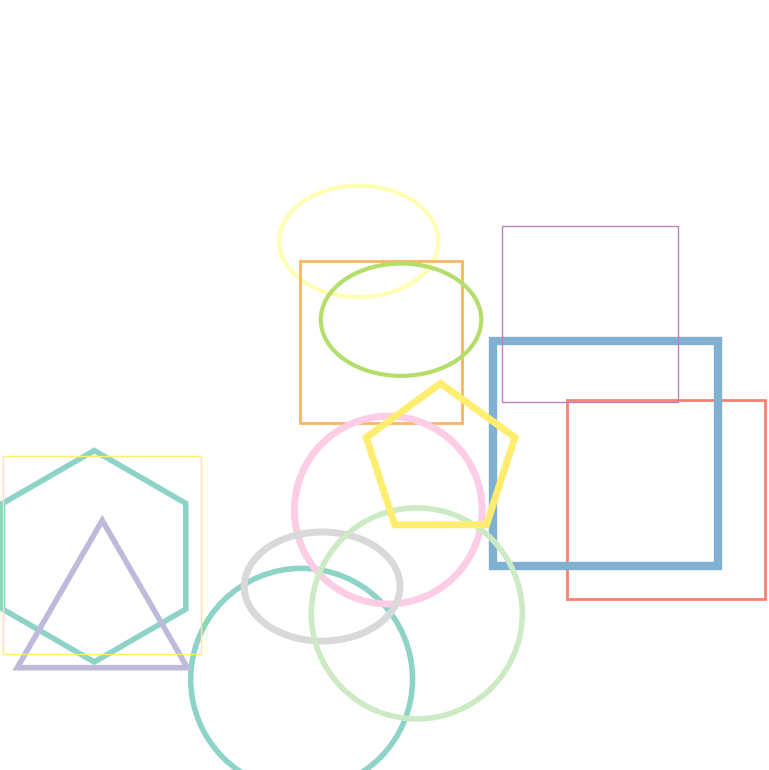[{"shape": "circle", "thickness": 2, "radius": 0.72, "center": [0.392, 0.118]}, {"shape": "hexagon", "thickness": 2, "radius": 0.69, "center": [0.122, 0.278]}, {"shape": "oval", "thickness": 1.5, "radius": 0.52, "center": [0.466, 0.687]}, {"shape": "triangle", "thickness": 2, "radius": 0.64, "center": [0.133, 0.197]}, {"shape": "square", "thickness": 1, "radius": 0.64, "center": [0.865, 0.351]}, {"shape": "square", "thickness": 3, "radius": 0.73, "center": [0.786, 0.411]}, {"shape": "square", "thickness": 1, "radius": 0.53, "center": [0.495, 0.556]}, {"shape": "oval", "thickness": 1.5, "radius": 0.52, "center": [0.521, 0.585]}, {"shape": "circle", "thickness": 2.5, "radius": 0.61, "center": [0.504, 0.338]}, {"shape": "oval", "thickness": 2.5, "radius": 0.51, "center": [0.418, 0.238]}, {"shape": "square", "thickness": 0.5, "radius": 0.57, "center": [0.766, 0.592]}, {"shape": "circle", "thickness": 2, "radius": 0.69, "center": [0.541, 0.203]}, {"shape": "pentagon", "thickness": 2.5, "radius": 0.51, "center": [0.572, 0.401]}, {"shape": "square", "thickness": 0.5, "radius": 0.64, "center": [0.132, 0.279]}]